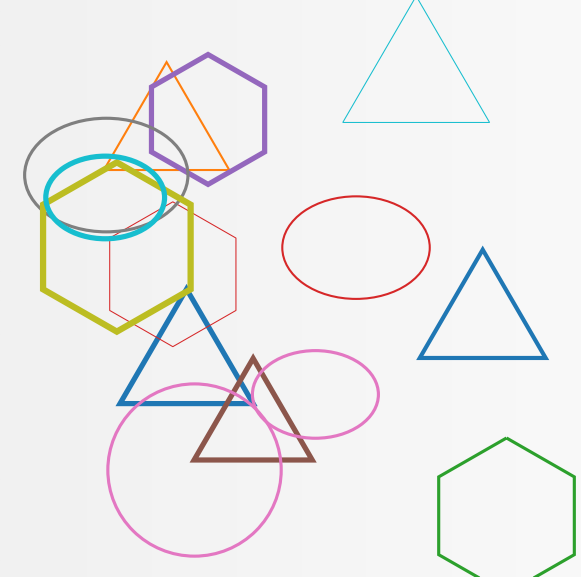[{"shape": "triangle", "thickness": 2, "radius": 0.63, "center": [0.83, 0.442]}, {"shape": "triangle", "thickness": 2.5, "radius": 0.66, "center": [0.321, 0.366]}, {"shape": "triangle", "thickness": 1, "radius": 0.62, "center": [0.287, 0.767]}, {"shape": "hexagon", "thickness": 1.5, "radius": 0.67, "center": [0.871, 0.106]}, {"shape": "oval", "thickness": 1, "radius": 0.63, "center": [0.613, 0.57]}, {"shape": "hexagon", "thickness": 0.5, "radius": 0.63, "center": [0.297, 0.524]}, {"shape": "hexagon", "thickness": 2.5, "radius": 0.56, "center": [0.358, 0.792]}, {"shape": "triangle", "thickness": 2.5, "radius": 0.59, "center": [0.436, 0.261]}, {"shape": "circle", "thickness": 1.5, "radius": 0.75, "center": [0.335, 0.185]}, {"shape": "oval", "thickness": 1.5, "radius": 0.54, "center": [0.543, 0.316]}, {"shape": "oval", "thickness": 1.5, "radius": 0.7, "center": [0.183, 0.696]}, {"shape": "hexagon", "thickness": 3, "radius": 0.73, "center": [0.201, 0.571]}, {"shape": "triangle", "thickness": 0.5, "radius": 0.73, "center": [0.716, 0.86]}, {"shape": "oval", "thickness": 2.5, "radius": 0.51, "center": [0.181, 0.657]}]